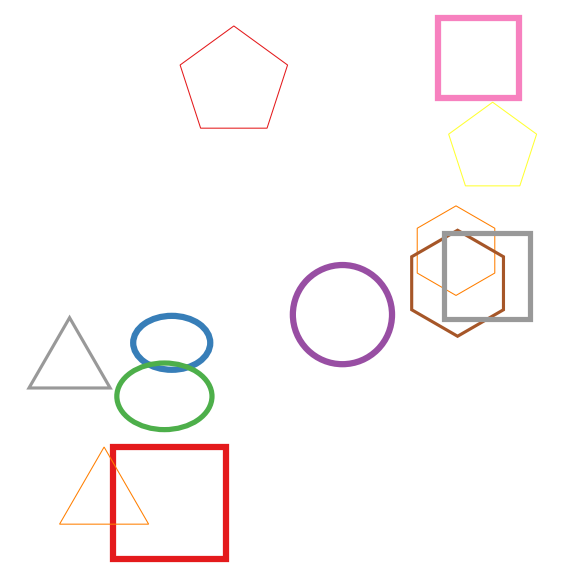[{"shape": "pentagon", "thickness": 0.5, "radius": 0.49, "center": [0.405, 0.856]}, {"shape": "square", "thickness": 3, "radius": 0.49, "center": [0.294, 0.128]}, {"shape": "oval", "thickness": 3, "radius": 0.33, "center": [0.297, 0.406]}, {"shape": "oval", "thickness": 2.5, "radius": 0.41, "center": [0.285, 0.313]}, {"shape": "circle", "thickness": 3, "radius": 0.43, "center": [0.593, 0.454]}, {"shape": "hexagon", "thickness": 0.5, "radius": 0.39, "center": [0.79, 0.565]}, {"shape": "triangle", "thickness": 0.5, "radius": 0.45, "center": [0.18, 0.136]}, {"shape": "pentagon", "thickness": 0.5, "radius": 0.4, "center": [0.853, 0.742]}, {"shape": "hexagon", "thickness": 1.5, "radius": 0.46, "center": [0.792, 0.509]}, {"shape": "square", "thickness": 3, "radius": 0.35, "center": [0.829, 0.899]}, {"shape": "square", "thickness": 2.5, "radius": 0.37, "center": [0.843, 0.521]}, {"shape": "triangle", "thickness": 1.5, "radius": 0.41, "center": [0.12, 0.368]}]